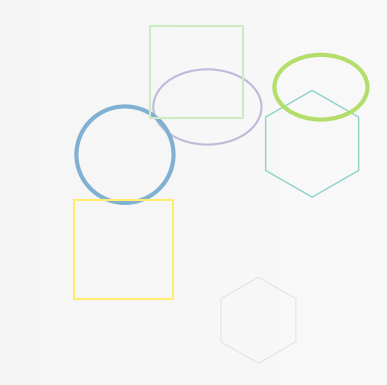[{"shape": "hexagon", "thickness": 1, "radius": 0.69, "center": [0.806, 0.627]}, {"shape": "oval", "thickness": 1.5, "radius": 0.7, "center": [0.535, 0.722]}, {"shape": "circle", "thickness": 3, "radius": 0.63, "center": [0.322, 0.598]}, {"shape": "oval", "thickness": 3, "radius": 0.6, "center": [0.828, 0.774]}, {"shape": "hexagon", "thickness": 0.5, "radius": 0.56, "center": [0.667, 0.168]}, {"shape": "square", "thickness": 1.5, "radius": 0.6, "center": [0.508, 0.813]}, {"shape": "square", "thickness": 1.5, "radius": 0.64, "center": [0.319, 0.352]}]